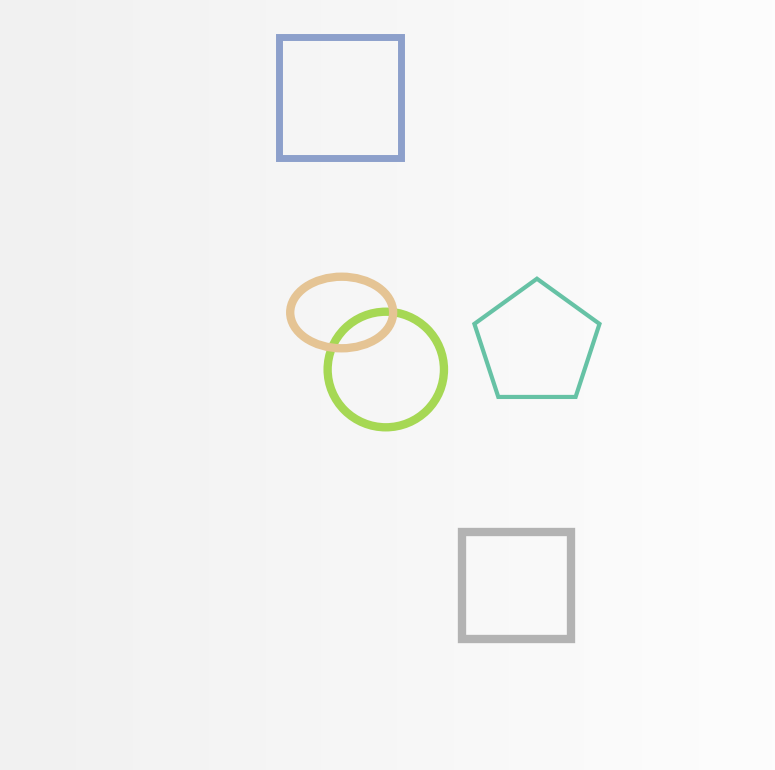[{"shape": "pentagon", "thickness": 1.5, "radius": 0.42, "center": [0.693, 0.553]}, {"shape": "square", "thickness": 2.5, "radius": 0.39, "center": [0.439, 0.873]}, {"shape": "circle", "thickness": 3, "radius": 0.38, "center": [0.498, 0.52]}, {"shape": "oval", "thickness": 3, "radius": 0.33, "center": [0.441, 0.594]}, {"shape": "square", "thickness": 3, "radius": 0.35, "center": [0.667, 0.24]}]